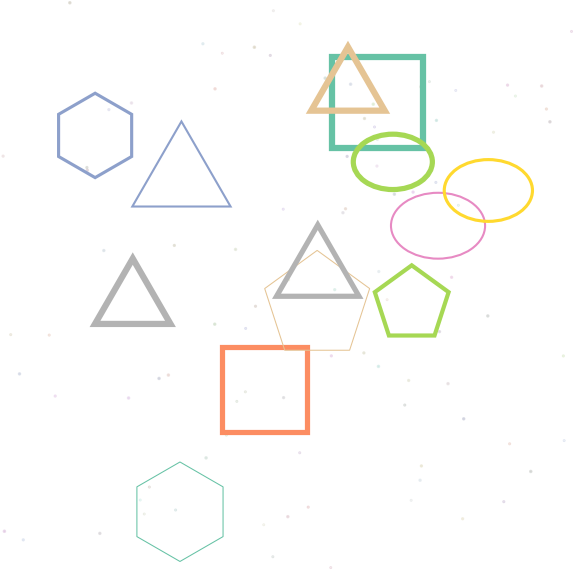[{"shape": "square", "thickness": 3, "radius": 0.4, "center": [0.654, 0.821]}, {"shape": "hexagon", "thickness": 0.5, "radius": 0.43, "center": [0.312, 0.113]}, {"shape": "square", "thickness": 2.5, "radius": 0.37, "center": [0.459, 0.325]}, {"shape": "triangle", "thickness": 1, "radius": 0.49, "center": [0.314, 0.691]}, {"shape": "hexagon", "thickness": 1.5, "radius": 0.37, "center": [0.165, 0.765]}, {"shape": "oval", "thickness": 1, "radius": 0.41, "center": [0.759, 0.608]}, {"shape": "pentagon", "thickness": 2, "radius": 0.34, "center": [0.713, 0.473]}, {"shape": "oval", "thickness": 2.5, "radius": 0.34, "center": [0.68, 0.719]}, {"shape": "oval", "thickness": 1.5, "radius": 0.38, "center": [0.846, 0.669]}, {"shape": "pentagon", "thickness": 0.5, "radius": 0.48, "center": [0.549, 0.47]}, {"shape": "triangle", "thickness": 3, "radius": 0.37, "center": [0.603, 0.844]}, {"shape": "triangle", "thickness": 2.5, "radius": 0.41, "center": [0.55, 0.527]}, {"shape": "triangle", "thickness": 3, "radius": 0.38, "center": [0.23, 0.476]}]